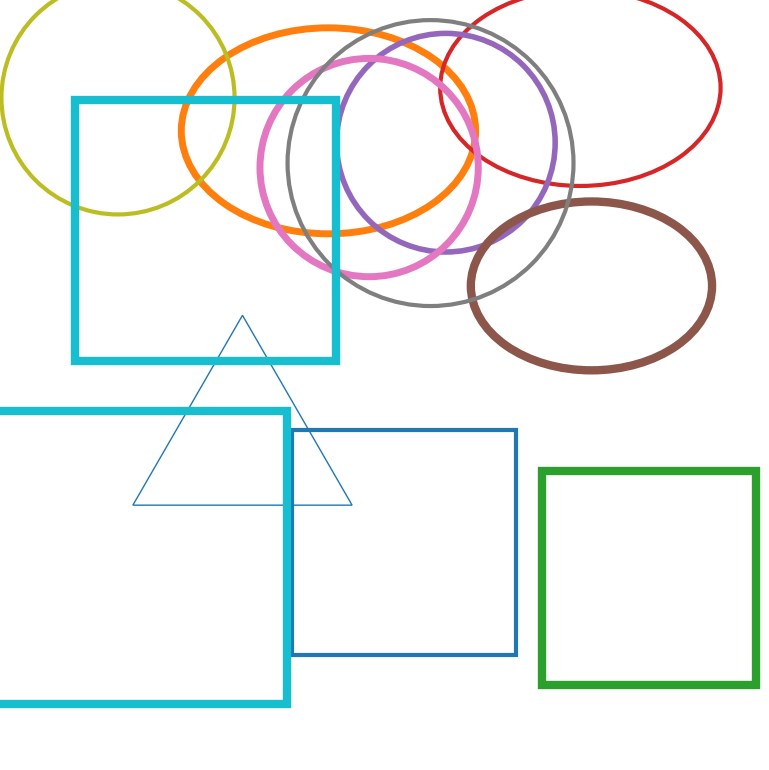[{"shape": "square", "thickness": 1.5, "radius": 0.73, "center": [0.524, 0.296]}, {"shape": "triangle", "thickness": 0.5, "radius": 0.82, "center": [0.315, 0.426]}, {"shape": "oval", "thickness": 2.5, "radius": 0.96, "center": [0.427, 0.83]}, {"shape": "square", "thickness": 3, "radius": 0.7, "center": [0.843, 0.25]}, {"shape": "oval", "thickness": 1.5, "radius": 0.91, "center": [0.754, 0.886]}, {"shape": "circle", "thickness": 2, "radius": 0.71, "center": [0.579, 0.815]}, {"shape": "oval", "thickness": 3, "radius": 0.78, "center": [0.768, 0.629]}, {"shape": "circle", "thickness": 2.5, "radius": 0.71, "center": [0.479, 0.782]}, {"shape": "circle", "thickness": 1.5, "radius": 0.93, "center": [0.559, 0.788]}, {"shape": "circle", "thickness": 1.5, "radius": 0.76, "center": [0.153, 0.873]}, {"shape": "square", "thickness": 3, "radius": 0.95, "center": [0.182, 0.276]}, {"shape": "square", "thickness": 3, "radius": 0.85, "center": [0.267, 0.7]}]